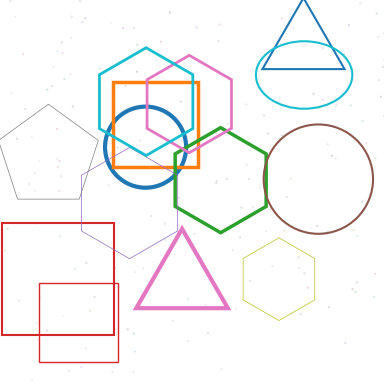[{"shape": "triangle", "thickness": 1.5, "radius": 0.62, "center": [0.788, 0.882]}, {"shape": "circle", "thickness": 3, "radius": 0.53, "center": [0.378, 0.618]}, {"shape": "square", "thickness": 2.5, "radius": 0.55, "center": [0.403, 0.678]}, {"shape": "hexagon", "thickness": 2.5, "radius": 0.68, "center": [0.573, 0.532]}, {"shape": "square", "thickness": 1.5, "radius": 0.73, "center": [0.151, 0.275]}, {"shape": "square", "thickness": 1, "radius": 0.51, "center": [0.203, 0.163]}, {"shape": "hexagon", "thickness": 0.5, "radius": 0.72, "center": [0.336, 0.473]}, {"shape": "circle", "thickness": 1.5, "radius": 0.71, "center": [0.827, 0.535]}, {"shape": "hexagon", "thickness": 2, "radius": 0.63, "center": [0.492, 0.73]}, {"shape": "triangle", "thickness": 3, "radius": 0.69, "center": [0.473, 0.268]}, {"shape": "pentagon", "thickness": 0.5, "radius": 0.68, "center": [0.126, 0.593]}, {"shape": "hexagon", "thickness": 0.5, "radius": 0.54, "center": [0.725, 0.275]}, {"shape": "oval", "thickness": 1.5, "radius": 0.63, "center": [0.79, 0.805]}, {"shape": "hexagon", "thickness": 2, "radius": 0.7, "center": [0.38, 0.736]}]